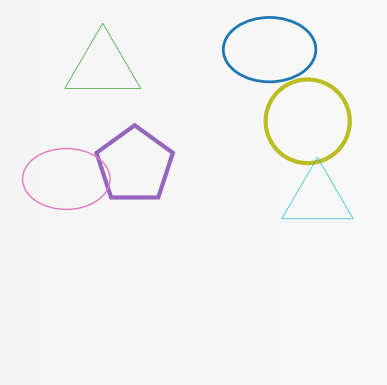[{"shape": "oval", "thickness": 2, "radius": 0.6, "center": [0.696, 0.871]}, {"shape": "triangle", "thickness": 0.5, "radius": 0.56, "center": [0.265, 0.827]}, {"shape": "pentagon", "thickness": 3, "radius": 0.52, "center": [0.348, 0.571]}, {"shape": "oval", "thickness": 1, "radius": 0.56, "center": [0.171, 0.535]}, {"shape": "circle", "thickness": 3, "radius": 0.54, "center": [0.794, 0.685]}, {"shape": "triangle", "thickness": 0.5, "radius": 0.53, "center": [0.819, 0.485]}]